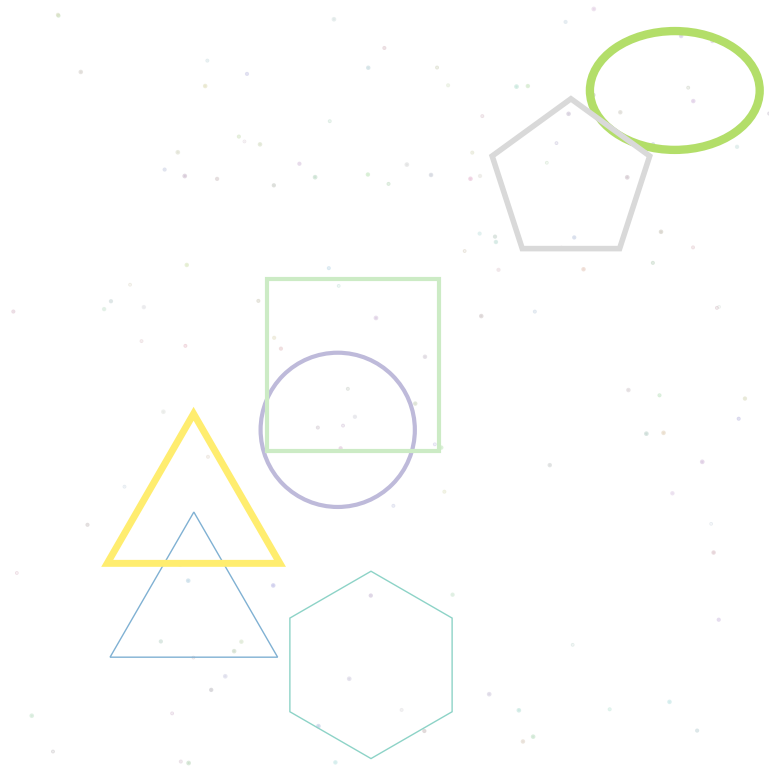[{"shape": "hexagon", "thickness": 0.5, "radius": 0.61, "center": [0.482, 0.136]}, {"shape": "circle", "thickness": 1.5, "radius": 0.5, "center": [0.439, 0.442]}, {"shape": "triangle", "thickness": 0.5, "radius": 0.63, "center": [0.252, 0.209]}, {"shape": "oval", "thickness": 3, "radius": 0.55, "center": [0.876, 0.882]}, {"shape": "pentagon", "thickness": 2, "radius": 0.54, "center": [0.741, 0.764]}, {"shape": "square", "thickness": 1.5, "radius": 0.56, "center": [0.458, 0.526]}, {"shape": "triangle", "thickness": 2.5, "radius": 0.65, "center": [0.251, 0.333]}]